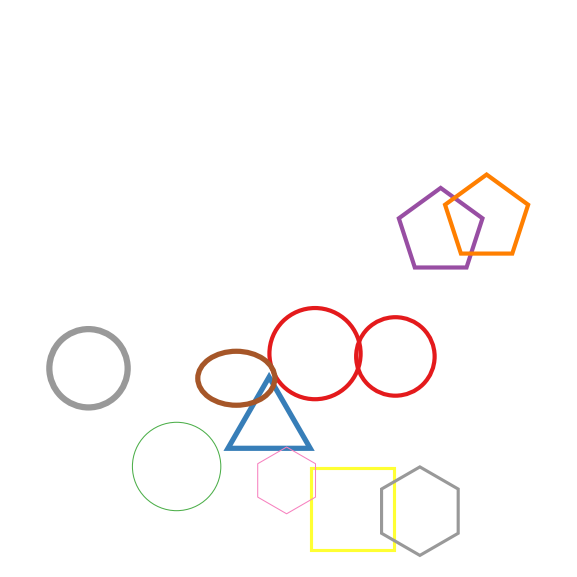[{"shape": "circle", "thickness": 2, "radius": 0.39, "center": [0.545, 0.387]}, {"shape": "circle", "thickness": 2, "radius": 0.34, "center": [0.685, 0.382]}, {"shape": "triangle", "thickness": 2.5, "radius": 0.41, "center": [0.466, 0.264]}, {"shape": "circle", "thickness": 0.5, "radius": 0.38, "center": [0.306, 0.191]}, {"shape": "pentagon", "thickness": 2, "radius": 0.38, "center": [0.763, 0.598]}, {"shape": "pentagon", "thickness": 2, "radius": 0.38, "center": [0.843, 0.621]}, {"shape": "square", "thickness": 1.5, "radius": 0.36, "center": [0.611, 0.118]}, {"shape": "oval", "thickness": 2.5, "radius": 0.33, "center": [0.409, 0.344]}, {"shape": "hexagon", "thickness": 0.5, "radius": 0.29, "center": [0.496, 0.167]}, {"shape": "circle", "thickness": 3, "radius": 0.34, "center": [0.153, 0.361]}, {"shape": "hexagon", "thickness": 1.5, "radius": 0.38, "center": [0.727, 0.114]}]